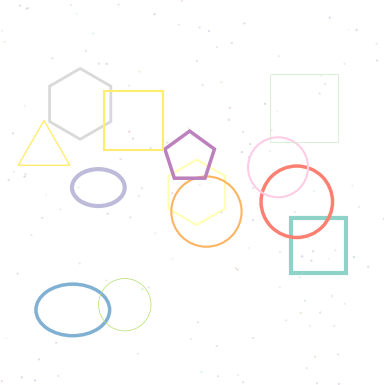[{"shape": "square", "thickness": 3, "radius": 0.36, "center": [0.828, 0.362]}, {"shape": "hexagon", "thickness": 1.5, "radius": 0.42, "center": [0.511, 0.501]}, {"shape": "oval", "thickness": 3, "radius": 0.34, "center": [0.255, 0.513]}, {"shape": "circle", "thickness": 2.5, "radius": 0.46, "center": [0.771, 0.476]}, {"shape": "oval", "thickness": 2.5, "radius": 0.48, "center": [0.189, 0.195]}, {"shape": "circle", "thickness": 1.5, "radius": 0.46, "center": [0.536, 0.45]}, {"shape": "circle", "thickness": 0.5, "radius": 0.34, "center": [0.324, 0.209]}, {"shape": "circle", "thickness": 1.5, "radius": 0.39, "center": [0.722, 0.565]}, {"shape": "hexagon", "thickness": 2, "radius": 0.46, "center": [0.208, 0.73]}, {"shape": "pentagon", "thickness": 2.5, "radius": 0.34, "center": [0.493, 0.592]}, {"shape": "square", "thickness": 0.5, "radius": 0.44, "center": [0.79, 0.719]}, {"shape": "square", "thickness": 1.5, "radius": 0.38, "center": [0.347, 0.688]}, {"shape": "triangle", "thickness": 1, "radius": 0.39, "center": [0.114, 0.609]}]